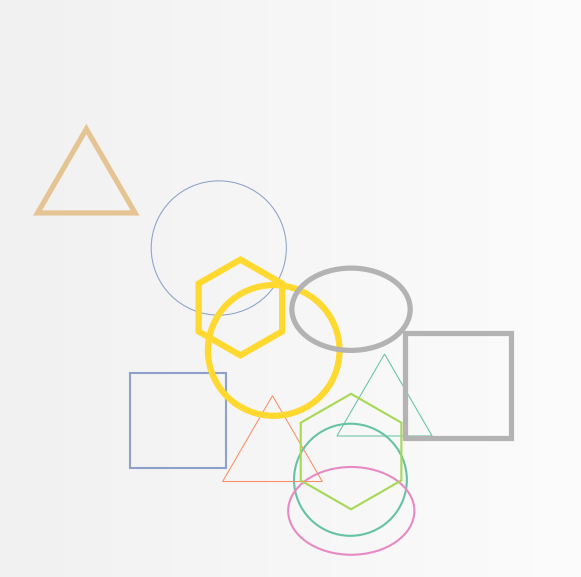[{"shape": "circle", "thickness": 1, "radius": 0.49, "center": [0.603, 0.168]}, {"shape": "triangle", "thickness": 0.5, "radius": 0.47, "center": [0.662, 0.291]}, {"shape": "triangle", "thickness": 0.5, "radius": 0.5, "center": [0.469, 0.215]}, {"shape": "square", "thickness": 1, "radius": 0.41, "center": [0.307, 0.27]}, {"shape": "circle", "thickness": 0.5, "radius": 0.58, "center": [0.376, 0.57]}, {"shape": "oval", "thickness": 1, "radius": 0.54, "center": [0.604, 0.115]}, {"shape": "hexagon", "thickness": 1, "radius": 0.5, "center": [0.604, 0.217]}, {"shape": "circle", "thickness": 3, "radius": 0.57, "center": [0.471, 0.392]}, {"shape": "hexagon", "thickness": 3, "radius": 0.41, "center": [0.414, 0.467]}, {"shape": "triangle", "thickness": 2.5, "radius": 0.48, "center": [0.149, 0.679]}, {"shape": "oval", "thickness": 2.5, "radius": 0.51, "center": [0.604, 0.464]}, {"shape": "square", "thickness": 2.5, "radius": 0.45, "center": [0.788, 0.332]}]